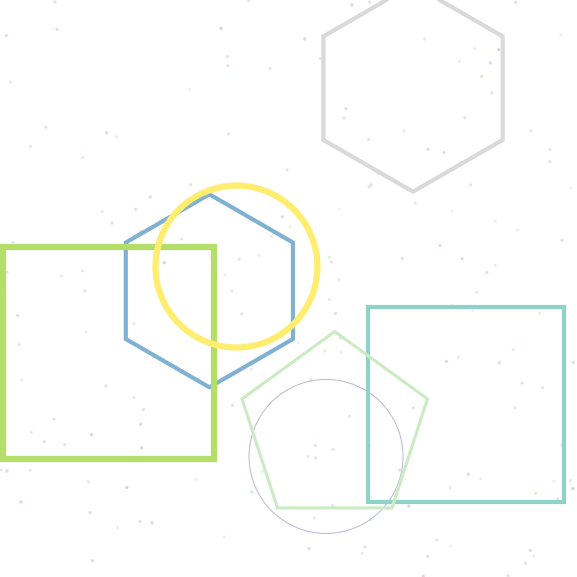[{"shape": "square", "thickness": 2, "radius": 0.85, "center": [0.807, 0.298]}, {"shape": "circle", "thickness": 0.5, "radius": 0.67, "center": [0.565, 0.209]}, {"shape": "hexagon", "thickness": 2, "radius": 0.84, "center": [0.363, 0.496]}, {"shape": "square", "thickness": 3, "radius": 0.92, "center": [0.188, 0.388]}, {"shape": "hexagon", "thickness": 2, "radius": 0.9, "center": [0.715, 0.846]}, {"shape": "pentagon", "thickness": 1.5, "radius": 0.84, "center": [0.58, 0.256]}, {"shape": "circle", "thickness": 3, "radius": 0.7, "center": [0.409, 0.538]}]